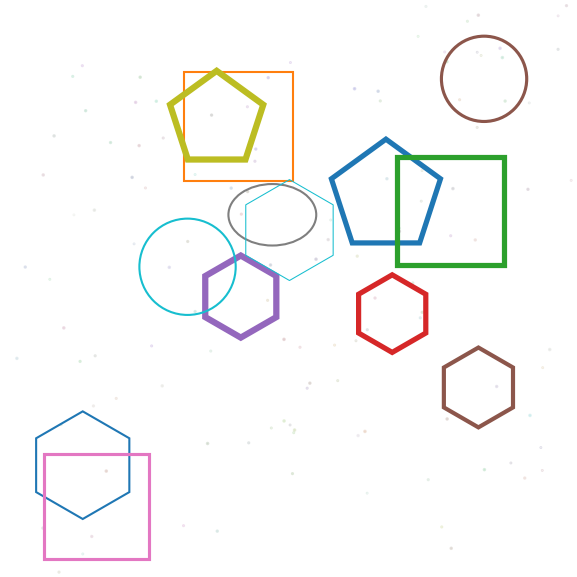[{"shape": "hexagon", "thickness": 1, "radius": 0.47, "center": [0.143, 0.194]}, {"shape": "pentagon", "thickness": 2.5, "radius": 0.5, "center": [0.668, 0.659]}, {"shape": "square", "thickness": 1, "radius": 0.47, "center": [0.413, 0.78]}, {"shape": "square", "thickness": 2.5, "radius": 0.46, "center": [0.78, 0.634]}, {"shape": "hexagon", "thickness": 2.5, "radius": 0.34, "center": [0.679, 0.456]}, {"shape": "hexagon", "thickness": 3, "radius": 0.36, "center": [0.417, 0.486]}, {"shape": "hexagon", "thickness": 2, "radius": 0.35, "center": [0.828, 0.328]}, {"shape": "circle", "thickness": 1.5, "radius": 0.37, "center": [0.838, 0.863]}, {"shape": "square", "thickness": 1.5, "radius": 0.45, "center": [0.167, 0.122]}, {"shape": "oval", "thickness": 1, "radius": 0.38, "center": [0.472, 0.627]}, {"shape": "pentagon", "thickness": 3, "radius": 0.42, "center": [0.375, 0.792]}, {"shape": "hexagon", "thickness": 0.5, "radius": 0.44, "center": [0.501, 0.601]}, {"shape": "circle", "thickness": 1, "radius": 0.42, "center": [0.325, 0.537]}]